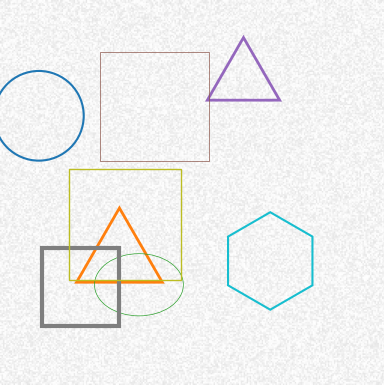[{"shape": "circle", "thickness": 1.5, "radius": 0.58, "center": [0.101, 0.699]}, {"shape": "triangle", "thickness": 2, "radius": 0.64, "center": [0.31, 0.331]}, {"shape": "oval", "thickness": 0.5, "radius": 0.58, "center": [0.361, 0.26]}, {"shape": "triangle", "thickness": 2, "radius": 0.54, "center": [0.632, 0.794]}, {"shape": "square", "thickness": 0.5, "radius": 0.7, "center": [0.401, 0.723]}, {"shape": "square", "thickness": 3, "radius": 0.5, "center": [0.209, 0.255]}, {"shape": "square", "thickness": 1, "radius": 0.72, "center": [0.325, 0.417]}, {"shape": "hexagon", "thickness": 1.5, "radius": 0.63, "center": [0.702, 0.322]}]